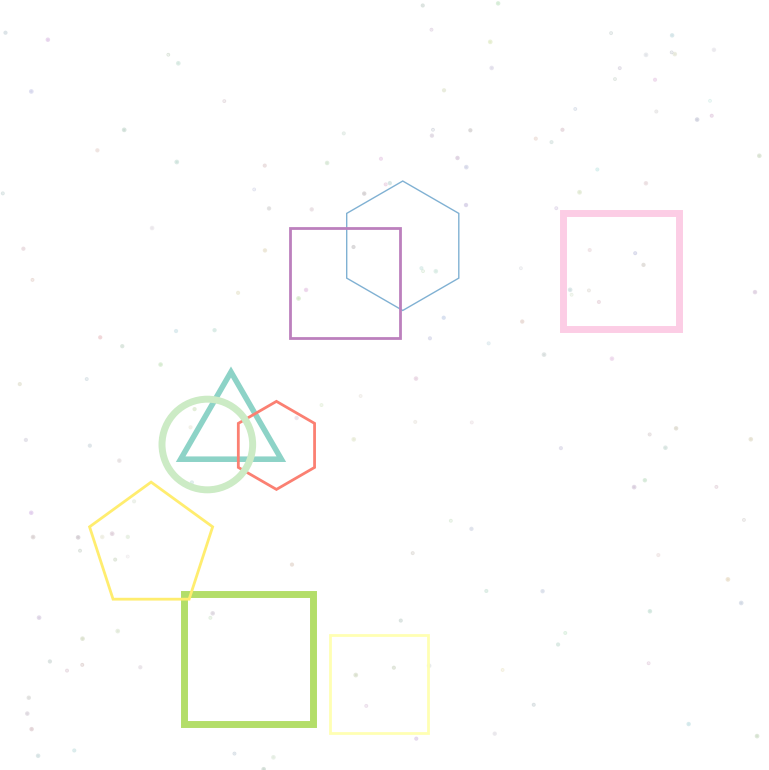[{"shape": "triangle", "thickness": 2, "radius": 0.38, "center": [0.3, 0.441]}, {"shape": "square", "thickness": 1, "radius": 0.32, "center": [0.492, 0.112]}, {"shape": "hexagon", "thickness": 1, "radius": 0.29, "center": [0.359, 0.422]}, {"shape": "hexagon", "thickness": 0.5, "radius": 0.42, "center": [0.523, 0.681]}, {"shape": "square", "thickness": 2.5, "radius": 0.42, "center": [0.323, 0.144]}, {"shape": "square", "thickness": 2.5, "radius": 0.38, "center": [0.806, 0.648]}, {"shape": "square", "thickness": 1, "radius": 0.36, "center": [0.449, 0.632]}, {"shape": "circle", "thickness": 2.5, "radius": 0.29, "center": [0.269, 0.423]}, {"shape": "pentagon", "thickness": 1, "radius": 0.42, "center": [0.196, 0.29]}]